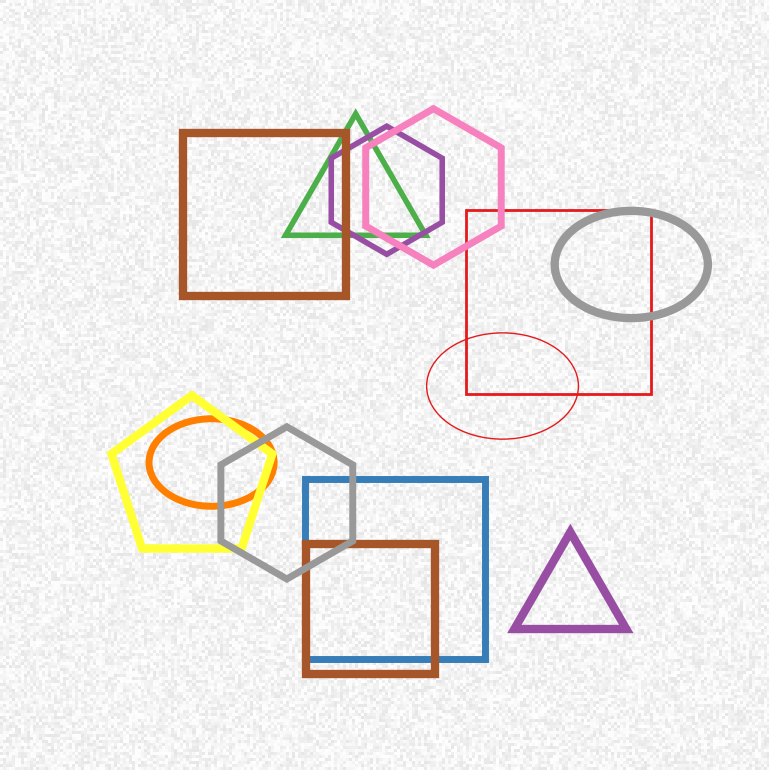[{"shape": "square", "thickness": 1, "radius": 0.6, "center": [0.725, 0.608]}, {"shape": "oval", "thickness": 0.5, "radius": 0.49, "center": [0.653, 0.499]}, {"shape": "square", "thickness": 2.5, "radius": 0.59, "center": [0.513, 0.261]}, {"shape": "triangle", "thickness": 2, "radius": 0.53, "center": [0.462, 0.747]}, {"shape": "hexagon", "thickness": 2, "radius": 0.42, "center": [0.502, 0.753]}, {"shape": "triangle", "thickness": 3, "radius": 0.42, "center": [0.741, 0.225]}, {"shape": "oval", "thickness": 2.5, "radius": 0.41, "center": [0.275, 0.399]}, {"shape": "pentagon", "thickness": 3, "radius": 0.55, "center": [0.249, 0.377]}, {"shape": "square", "thickness": 3, "radius": 0.42, "center": [0.481, 0.209]}, {"shape": "square", "thickness": 3, "radius": 0.53, "center": [0.343, 0.721]}, {"shape": "hexagon", "thickness": 2.5, "radius": 0.51, "center": [0.563, 0.757]}, {"shape": "hexagon", "thickness": 2.5, "radius": 0.49, "center": [0.372, 0.347]}, {"shape": "oval", "thickness": 3, "radius": 0.5, "center": [0.82, 0.657]}]